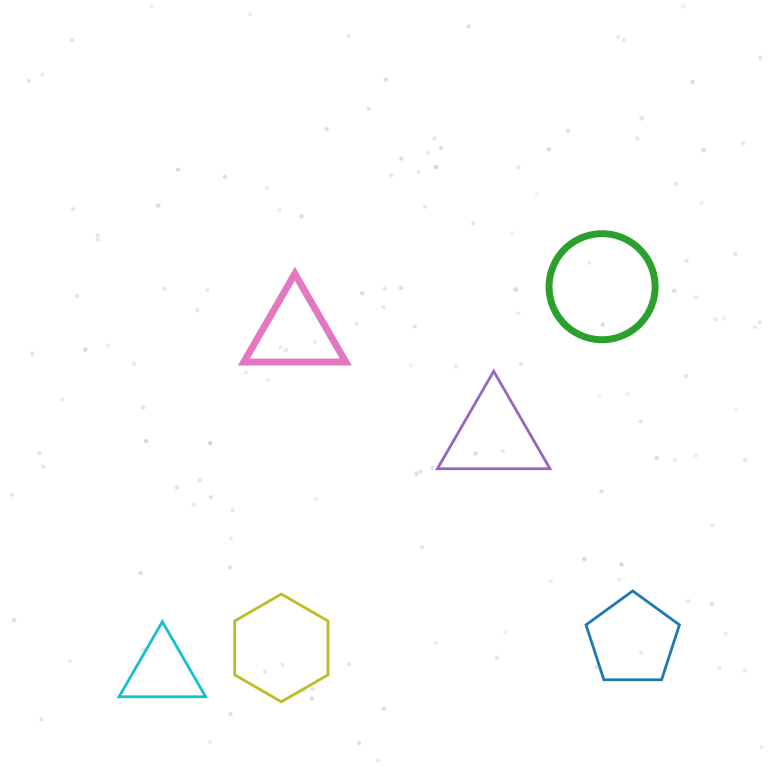[{"shape": "pentagon", "thickness": 1, "radius": 0.32, "center": [0.822, 0.169]}, {"shape": "circle", "thickness": 2.5, "radius": 0.34, "center": [0.782, 0.628]}, {"shape": "triangle", "thickness": 1, "radius": 0.42, "center": [0.641, 0.433]}, {"shape": "triangle", "thickness": 2.5, "radius": 0.38, "center": [0.383, 0.568]}, {"shape": "hexagon", "thickness": 1, "radius": 0.35, "center": [0.365, 0.159]}, {"shape": "triangle", "thickness": 1, "radius": 0.32, "center": [0.211, 0.128]}]